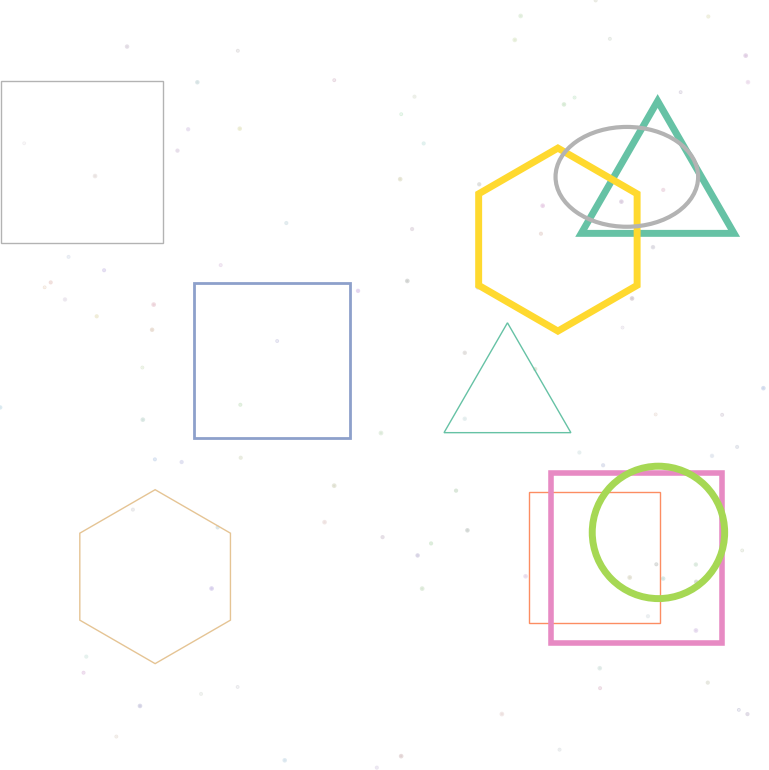[{"shape": "triangle", "thickness": 0.5, "radius": 0.48, "center": [0.659, 0.486]}, {"shape": "triangle", "thickness": 2.5, "radius": 0.57, "center": [0.854, 0.754]}, {"shape": "square", "thickness": 0.5, "radius": 0.43, "center": [0.772, 0.276]}, {"shape": "square", "thickness": 1, "radius": 0.51, "center": [0.353, 0.532]}, {"shape": "square", "thickness": 2, "radius": 0.55, "center": [0.827, 0.276]}, {"shape": "circle", "thickness": 2.5, "radius": 0.43, "center": [0.855, 0.309]}, {"shape": "hexagon", "thickness": 2.5, "radius": 0.59, "center": [0.725, 0.689]}, {"shape": "hexagon", "thickness": 0.5, "radius": 0.56, "center": [0.201, 0.251]}, {"shape": "oval", "thickness": 1.5, "radius": 0.46, "center": [0.814, 0.77]}, {"shape": "square", "thickness": 0.5, "radius": 0.53, "center": [0.106, 0.79]}]